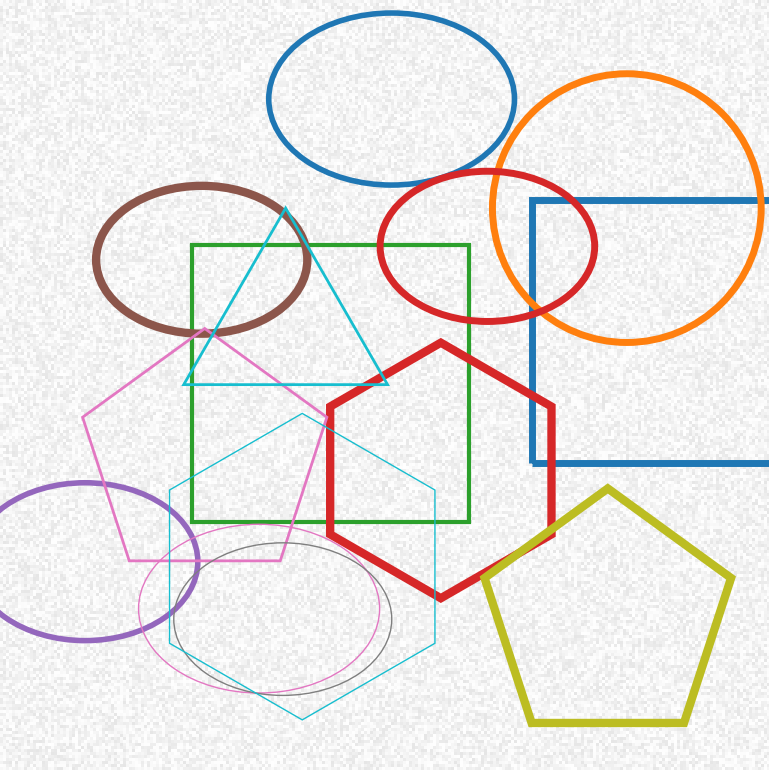[{"shape": "oval", "thickness": 2, "radius": 0.8, "center": [0.509, 0.871]}, {"shape": "square", "thickness": 2.5, "radius": 0.86, "center": [0.862, 0.57]}, {"shape": "circle", "thickness": 2.5, "radius": 0.87, "center": [0.814, 0.73]}, {"shape": "square", "thickness": 1.5, "radius": 0.9, "center": [0.429, 0.502]}, {"shape": "oval", "thickness": 2.5, "radius": 0.7, "center": [0.633, 0.68]}, {"shape": "hexagon", "thickness": 3, "radius": 0.83, "center": [0.573, 0.389]}, {"shape": "oval", "thickness": 2, "radius": 0.73, "center": [0.11, 0.271]}, {"shape": "oval", "thickness": 3, "radius": 0.69, "center": [0.262, 0.663]}, {"shape": "oval", "thickness": 0.5, "radius": 0.78, "center": [0.336, 0.21]}, {"shape": "pentagon", "thickness": 1, "radius": 0.83, "center": [0.266, 0.407]}, {"shape": "oval", "thickness": 0.5, "radius": 0.71, "center": [0.367, 0.196]}, {"shape": "pentagon", "thickness": 3, "radius": 0.84, "center": [0.789, 0.197]}, {"shape": "hexagon", "thickness": 0.5, "radius": 0.99, "center": [0.393, 0.264]}, {"shape": "triangle", "thickness": 1, "radius": 0.76, "center": [0.371, 0.577]}]